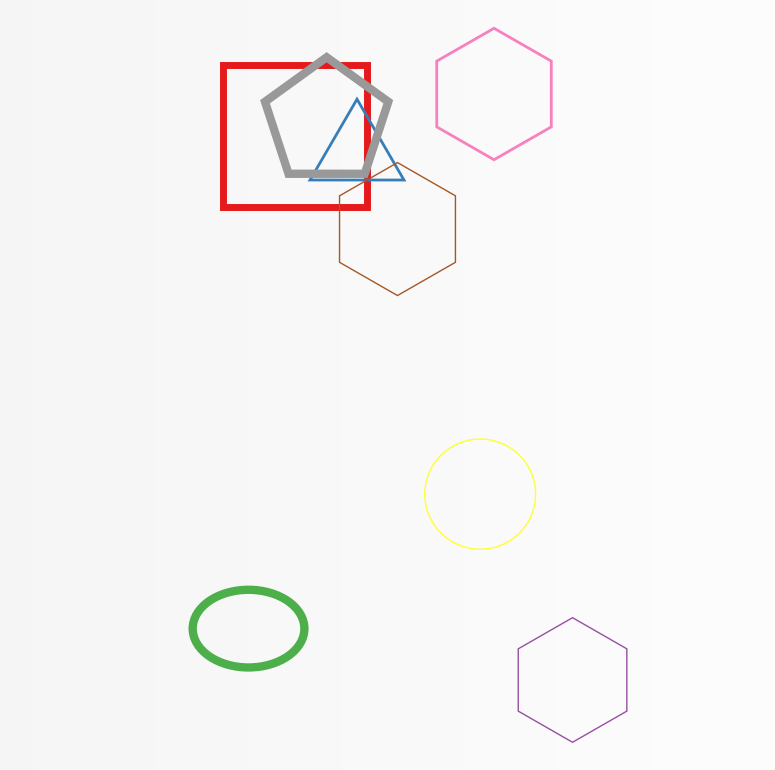[{"shape": "square", "thickness": 2.5, "radius": 0.46, "center": [0.38, 0.823]}, {"shape": "triangle", "thickness": 1, "radius": 0.35, "center": [0.461, 0.801]}, {"shape": "oval", "thickness": 3, "radius": 0.36, "center": [0.321, 0.184]}, {"shape": "hexagon", "thickness": 0.5, "radius": 0.4, "center": [0.739, 0.117]}, {"shape": "circle", "thickness": 0.5, "radius": 0.36, "center": [0.62, 0.358]}, {"shape": "hexagon", "thickness": 0.5, "radius": 0.43, "center": [0.513, 0.703]}, {"shape": "hexagon", "thickness": 1, "radius": 0.43, "center": [0.637, 0.878]}, {"shape": "pentagon", "thickness": 3, "radius": 0.42, "center": [0.421, 0.842]}]